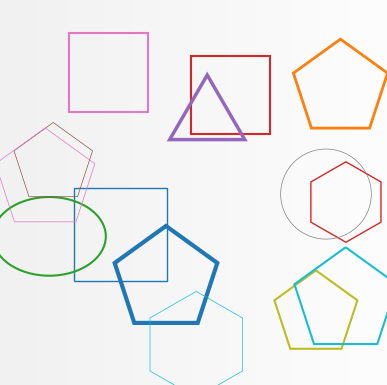[{"shape": "square", "thickness": 1, "radius": 0.6, "center": [0.312, 0.391]}, {"shape": "pentagon", "thickness": 3, "radius": 0.7, "center": [0.428, 0.274]}, {"shape": "pentagon", "thickness": 2, "radius": 0.64, "center": [0.879, 0.771]}, {"shape": "oval", "thickness": 1.5, "radius": 0.73, "center": [0.127, 0.386]}, {"shape": "square", "thickness": 1.5, "radius": 0.51, "center": [0.595, 0.753]}, {"shape": "hexagon", "thickness": 1, "radius": 0.52, "center": [0.893, 0.475]}, {"shape": "triangle", "thickness": 2.5, "radius": 0.56, "center": [0.535, 0.693]}, {"shape": "pentagon", "thickness": 0.5, "radius": 0.53, "center": [0.137, 0.575]}, {"shape": "pentagon", "thickness": 0.5, "radius": 0.67, "center": [0.117, 0.533]}, {"shape": "square", "thickness": 1.5, "radius": 0.51, "center": [0.279, 0.812]}, {"shape": "circle", "thickness": 0.5, "radius": 0.58, "center": [0.841, 0.496]}, {"shape": "pentagon", "thickness": 1.5, "radius": 0.56, "center": [0.815, 0.185]}, {"shape": "hexagon", "thickness": 0.5, "radius": 0.69, "center": [0.506, 0.105]}, {"shape": "pentagon", "thickness": 1.5, "radius": 0.69, "center": [0.892, 0.219]}]